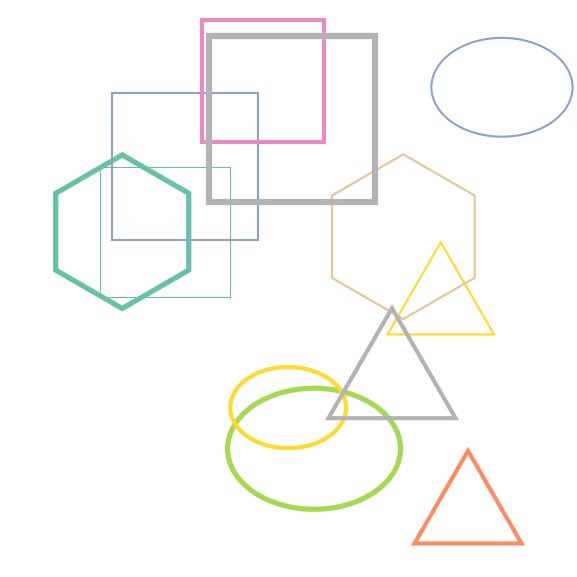[{"shape": "hexagon", "thickness": 2.5, "radius": 0.66, "center": [0.212, 0.598]}, {"shape": "square", "thickness": 0.5, "radius": 0.56, "center": [0.286, 0.598]}, {"shape": "triangle", "thickness": 2, "radius": 0.53, "center": [0.81, 0.112]}, {"shape": "oval", "thickness": 1, "radius": 0.61, "center": [0.869, 0.848]}, {"shape": "square", "thickness": 1, "radius": 0.63, "center": [0.32, 0.711]}, {"shape": "square", "thickness": 2, "radius": 0.53, "center": [0.456, 0.859]}, {"shape": "oval", "thickness": 2.5, "radius": 0.75, "center": [0.544, 0.222]}, {"shape": "triangle", "thickness": 1, "radius": 0.53, "center": [0.763, 0.473]}, {"shape": "oval", "thickness": 2, "radius": 0.5, "center": [0.499, 0.293]}, {"shape": "hexagon", "thickness": 1, "radius": 0.71, "center": [0.698, 0.589]}, {"shape": "triangle", "thickness": 2, "radius": 0.64, "center": [0.679, 0.339]}, {"shape": "square", "thickness": 3, "radius": 0.72, "center": [0.505, 0.793]}]